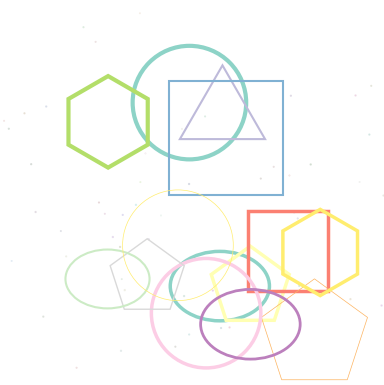[{"shape": "circle", "thickness": 3, "radius": 0.74, "center": [0.492, 0.733]}, {"shape": "oval", "thickness": 2.5, "radius": 0.64, "center": [0.571, 0.257]}, {"shape": "pentagon", "thickness": 2.5, "radius": 0.53, "center": [0.65, 0.254]}, {"shape": "triangle", "thickness": 1.5, "radius": 0.64, "center": [0.578, 0.703]}, {"shape": "square", "thickness": 2.5, "radius": 0.52, "center": [0.748, 0.347]}, {"shape": "square", "thickness": 1.5, "radius": 0.74, "center": [0.587, 0.641]}, {"shape": "pentagon", "thickness": 0.5, "radius": 0.72, "center": [0.817, 0.131]}, {"shape": "hexagon", "thickness": 3, "radius": 0.59, "center": [0.281, 0.684]}, {"shape": "circle", "thickness": 2.5, "radius": 0.71, "center": [0.535, 0.187]}, {"shape": "pentagon", "thickness": 1, "radius": 0.51, "center": [0.382, 0.279]}, {"shape": "oval", "thickness": 2, "radius": 0.65, "center": [0.65, 0.158]}, {"shape": "oval", "thickness": 1.5, "radius": 0.55, "center": [0.279, 0.275]}, {"shape": "circle", "thickness": 0.5, "radius": 0.72, "center": [0.462, 0.363]}, {"shape": "hexagon", "thickness": 2.5, "radius": 0.56, "center": [0.832, 0.344]}]